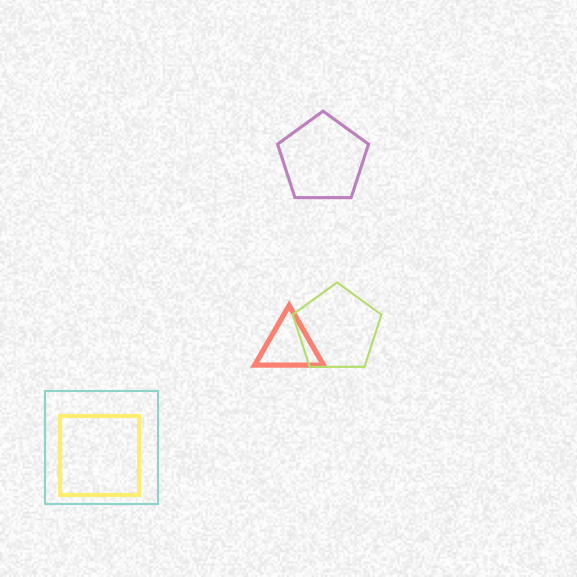[{"shape": "square", "thickness": 1, "radius": 0.49, "center": [0.175, 0.224]}, {"shape": "triangle", "thickness": 2.5, "radius": 0.34, "center": [0.501, 0.401]}, {"shape": "pentagon", "thickness": 1, "radius": 0.4, "center": [0.584, 0.429]}, {"shape": "pentagon", "thickness": 1.5, "radius": 0.41, "center": [0.559, 0.724]}, {"shape": "square", "thickness": 2, "radius": 0.34, "center": [0.173, 0.211]}]